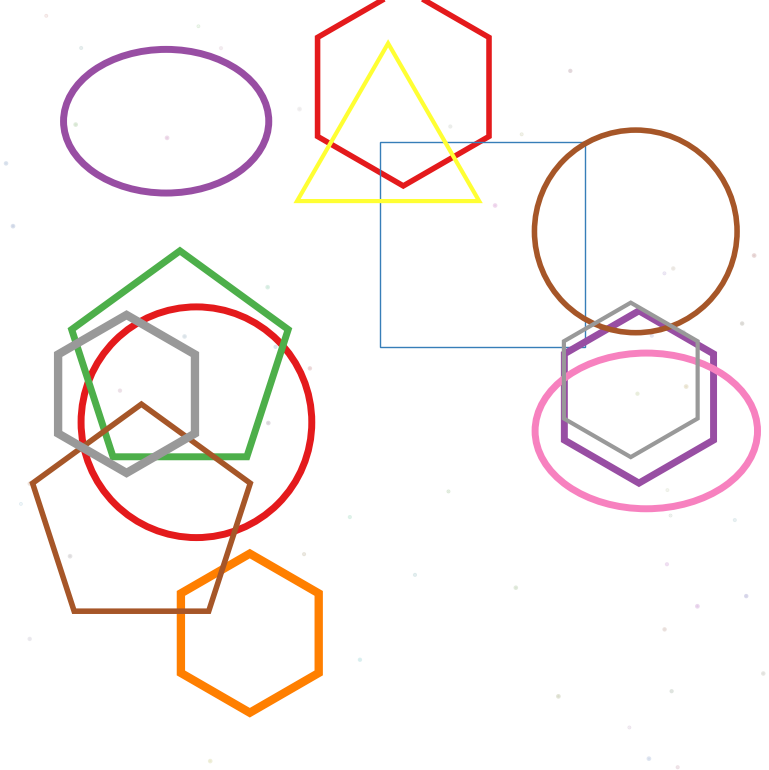[{"shape": "hexagon", "thickness": 2, "radius": 0.64, "center": [0.524, 0.887]}, {"shape": "circle", "thickness": 2.5, "radius": 0.75, "center": [0.255, 0.452]}, {"shape": "square", "thickness": 0.5, "radius": 0.67, "center": [0.627, 0.682]}, {"shape": "pentagon", "thickness": 2.5, "radius": 0.74, "center": [0.234, 0.526]}, {"shape": "hexagon", "thickness": 2.5, "radius": 0.56, "center": [0.83, 0.484]}, {"shape": "oval", "thickness": 2.5, "radius": 0.67, "center": [0.216, 0.843]}, {"shape": "hexagon", "thickness": 3, "radius": 0.52, "center": [0.324, 0.178]}, {"shape": "triangle", "thickness": 1.5, "radius": 0.68, "center": [0.504, 0.807]}, {"shape": "circle", "thickness": 2, "radius": 0.66, "center": [0.826, 0.699]}, {"shape": "pentagon", "thickness": 2, "radius": 0.74, "center": [0.184, 0.326]}, {"shape": "oval", "thickness": 2.5, "radius": 0.72, "center": [0.839, 0.44]}, {"shape": "hexagon", "thickness": 1.5, "radius": 0.5, "center": [0.819, 0.507]}, {"shape": "hexagon", "thickness": 3, "radius": 0.51, "center": [0.164, 0.488]}]